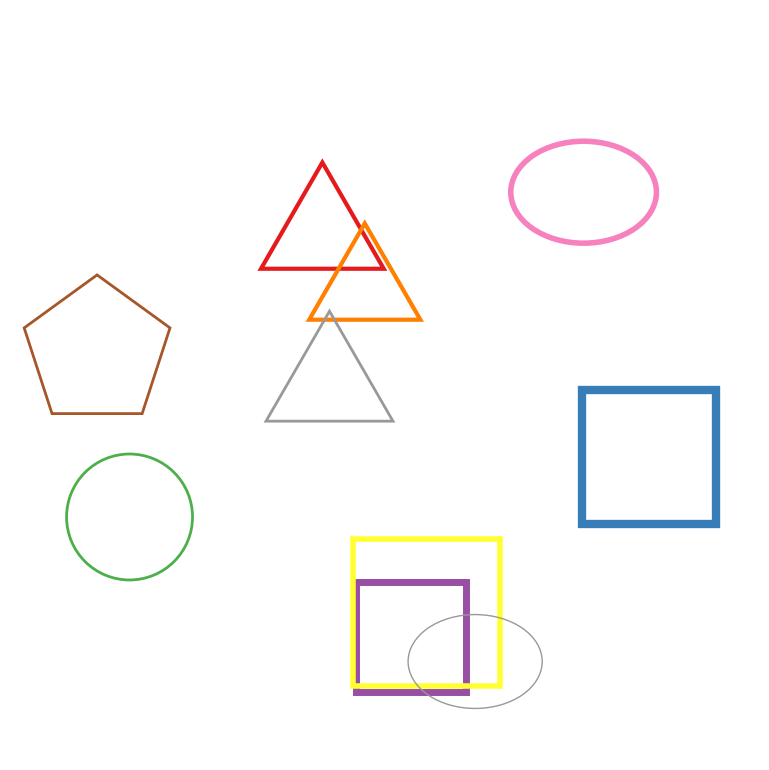[{"shape": "triangle", "thickness": 1.5, "radius": 0.46, "center": [0.419, 0.697]}, {"shape": "square", "thickness": 3, "radius": 0.43, "center": [0.843, 0.406]}, {"shape": "circle", "thickness": 1, "radius": 0.41, "center": [0.168, 0.329]}, {"shape": "square", "thickness": 2.5, "radius": 0.36, "center": [0.534, 0.172]}, {"shape": "triangle", "thickness": 1.5, "radius": 0.42, "center": [0.474, 0.626]}, {"shape": "square", "thickness": 2, "radius": 0.48, "center": [0.554, 0.204]}, {"shape": "pentagon", "thickness": 1, "radius": 0.5, "center": [0.126, 0.543]}, {"shape": "oval", "thickness": 2, "radius": 0.47, "center": [0.758, 0.75]}, {"shape": "oval", "thickness": 0.5, "radius": 0.44, "center": [0.617, 0.141]}, {"shape": "triangle", "thickness": 1, "radius": 0.48, "center": [0.428, 0.501]}]